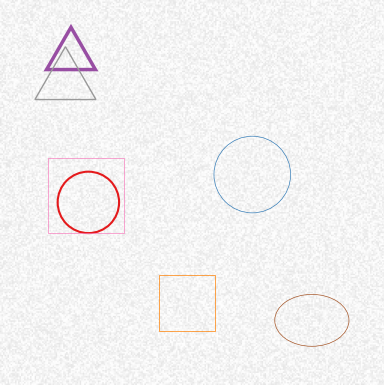[{"shape": "circle", "thickness": 1.5, "radius": 0.4, "center": [0.23, 0.474]}, {"shape": "circle", "thickness": 0.5, "radius": 0.5, "center": [0.655, 0.547]}, {"shape": "triangle", "thickness": 2.5, "radius": 0.37, "center": [0.184, 0.856]}, {"shape": "square", "thickness": 0.5, "radius": 0.36, "center": [0.485, 0.213]}, {"shape": "oval", "thickness": 0.5, "radius": 0.48, "center": [0.81, 0.168]}, {"shape": "square", "thickness": 0.5, "radius": 0.49, "center": [0.224, 0.492]}, {"shape": "triangle", "thickness": 1, "radius": 0.46, "center": [0.17, 0.787]}]